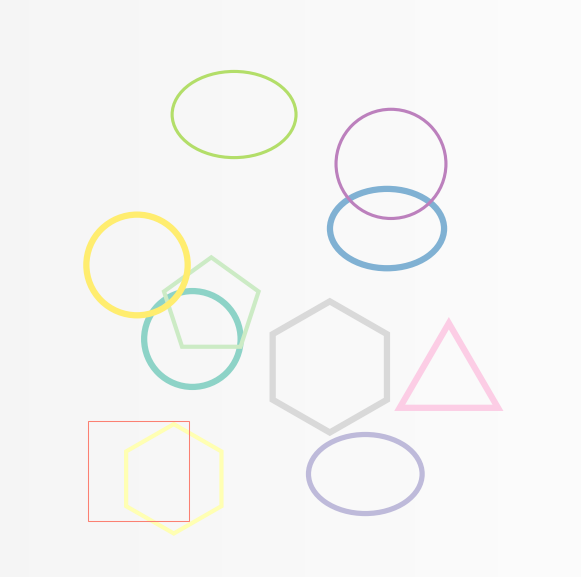[{"shape": "circle", "thickness": 3, "radius": 0.41, "center": [0.331, 0.412]}, {"shape": "hexagon", "thickness": 2, "radius": 0.47, "center": [0.299, 0.17]}, {"shape": "oval", "thickness": 2.5, "radius": 0.49, "center": [0.628, 0.178]}, {"shape": "square", "thickness": 0.5, "radius": 0.43, "center": [0.239, 0.184]}, {"shape": "oval", "thickness": 3, "radius": 0.49, "center": [0.666, 0.603]}, {"shape": "oval", "thickness": 1.5, "radius": 0.53, "center": [0.403, 0.801]}, {"shape": "triangle", "thickness": 3, "radius": 0.49, "center": [0.772, 0.342]}, {"shape": "hexagon", "thickness": 3, "radius": 0.57, "center": [0.567, 0.364]}, {"shape": "circle", "thickness": 1.5, "radius": 0.47, "center": [0.673, 0.715]}, {"shape": "pentagon", "thickness": 2, "radius": 0.43, "center": [0.364, 0.468]}, {"shape": "circle", "thickness": 3, "radius": 0.44, "center": [0.236, 0.54]}]